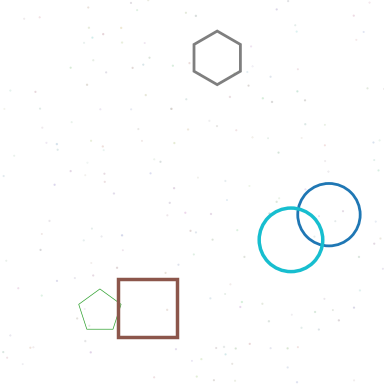[{"shape": "circle", "thickness": 2, "radius": 0.41, "center": [0.854, 0.442]}, {"shape": "pentagon", "thickness": 0.5, "radius": 0.29, "center": [0.259, 0.192]}, {"shape": "square", "thickness": 2.5, "radius": 0.38, "center": [0.383, 0.2]}, {"shape": "hexagon", "thickness": 2, "radius": 0.35, "center": [0.564, 0.85]}, {"shape": "circle", "thickness": 2.5, "radius": 0.41, "center": [0.756, 0.377]}]